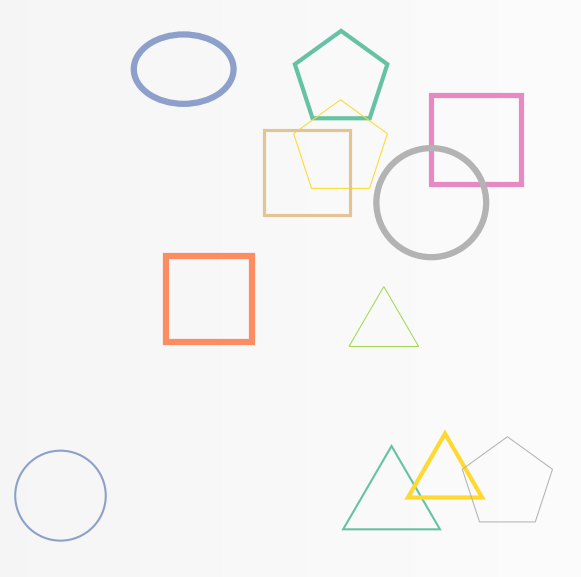[{"shape": "triangle", "thickness": 1, "radius": 0.48, "center": [0.674, 0.131]}, {"shape": "pentagon", "thickness": 2, "radius": 0.42, "center": [0.587, 0.862]}, {"shape": "square", "thickness": 3, "radius": 0.37, "center": [0.36, 0.481]}, {"shape": "oval", "thickness": 3, "radius": 0.43, "center": [0.316, 0.879]}, {"shape": "circle", "thickness": 1, "radius": 0.39, "center": [0.104, 0.141]}, {"shape": "square", "thickness": 2.5, "radius": 0.39, "center": [0.82, 0.758]}, {"shape": "triangle", "thickness": 0.5, "radius": 0.35, "center": [0.66, 0.434]}, {"shape": "triangle", "thickness": 2, "radius": 0.37, "center": [0.766, 0.175]}, {"shape": "pentagon", "thickness": 0.5, "radius": 0.42, "center": [0.586, 0.742]}, {"shape": "square", "thickness": 1.5, "radius": 0.37, "center": [0.528, 0.701]}, {"shape": "circle", "thickness": 3, "radius": 0.47, "center": [0.742, 0.648]}, {"shape": "pentagon", "thickness": 0.5, "radius": 0.41, "center": [0.873, 0.161]}]